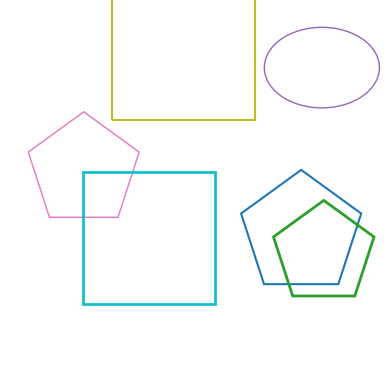[{"shape": "pentagon", "thickness": 1.5, "radius": 0.82, "center": [0.782, 0.395]}, {"shape": "pentagon", "thickness": 2, "radius": 0.69, "center": [0.841, 0.342]}, {"shape": "oval", "thickness": 1, "radius": 0.75, "center": [0.836, 0.824]}, {"shape": "pentagon", "thickness": 1, "radius": 0.76, "center": [0.218, 0.558]}, {"shape": "square", "thickness": 1.5, "radius": 0.93, "center": [0.478, 0.874]}, {"shape": "square", "thickness": 2, "radius": 0.86, "center": [0.387, 0.383]}]